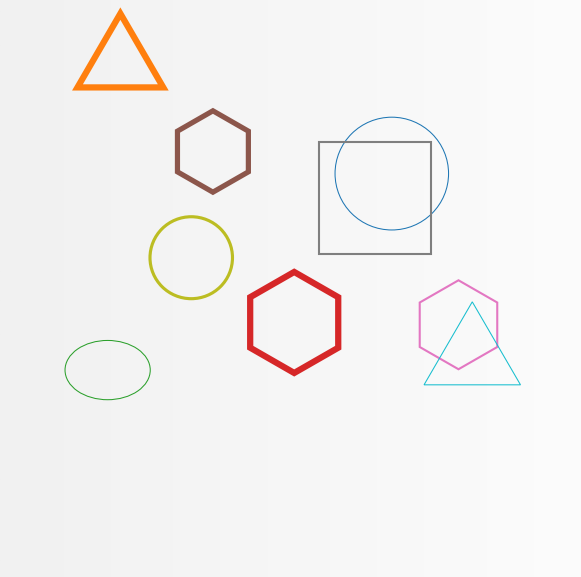[{"shape": "circle", "thickness": 0.5, "radius": 0.49, "center": [0.674, 0.699]}, {"shape": "triangle", "thickness": 3, "radius": 0.43, "center": [0.207, 0.89]}, {"shape": "oval", "thickness": 0.5, "radius": 0.37, "center": [0.185, 0.358]}, {"shape": "hexagon", "thickness": 3, "radius": 0.44, "center": [0.506, 0.441]}, {"shape": "hexagon", "thickness": 2.5, "radius": 0.35, "center": [0.366, 0.737]}, {"shape": "hexagon", "thickness": 1, "radius": 0.39, "center": [0.789, 0.437]}, {"shape": "square", "thickness": 1, "radius": 0.48, "center": [0.646, 0.656]}, {"shape": "circle", "thickness": 1.5, "radius": 0.35, "center": [0.329, 0.553]}, {"shape": "triangle", "thickness": 0.5, "radius": 0.48, "center": [0.813, 0.381]}]